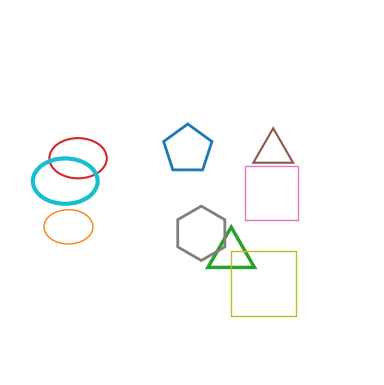[{"shape": "pentagon", "thickness": 2, "radius": 0.33, "center": [0.488, 0.612]}, {"shape": "oval", "thickness": 1, "radius": 0.32, "center": [0.178, 0.411]}, {"shape": "triangle", "thickness": 2.5, "radius": 0.35, "center": [0.601, 0.34]}, {"shape": "oval", "thickness": 1.5, "radius": 0.37, "center": [0.203, 0.589]}, {"shape": "triangle", "thickness": 1.5, "radius": 0.3, "center": [0.71, 0.607]}, {"shape": "square", "thickness": 1, "radius": 0.35, "center": [0.705, 0.499]}, {"shape": "hexagon", "thickness": 2, "radius": 0.35, "center": [0.523, 0.394]}, {"shape": "square", "thickness": 1, "radius": 0.42, "center": [0.685, 0.263]}, {"shape": "oval", "thickness": 3, "radius": 0.42, "center": [0.169, 0.53]}]